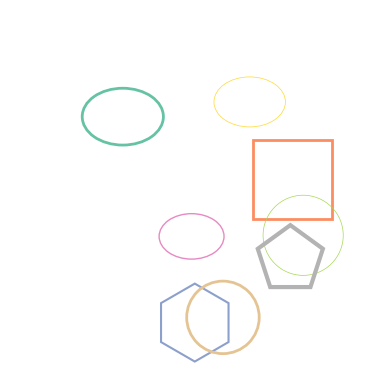[{"shape": "oval", "thickness": 2, "radius": 0.53, "center": [0.319, 0.697]}, {"shape": "square", "thickness": 2, "radius": 0.52, "center": [0.76, 0.534]}, {"shape": "hexagon", "thickness": 1.5, "radius": 0.51, "center": [0.506, 0.162]}, {"shape": "oval", "thickness": 1, "radius": 0.42, "center": [0.498, 0.386]}, {"shape": "circle", "thickness": 0.5, "radius": 0.52, "center": [0.787, 0.389]}, {"shape": "oval", "thickness": 0.5, "radius": 0.46, "center": [0.649, 0.735]}, {"shape": "circle", "thickness": 2, "radius": 0.47, "center": [0.579, 0.176]}, {"shape": "pentagon", "thickness": 3, "radius": 0.44, "center": [0.754, 0.326]}]